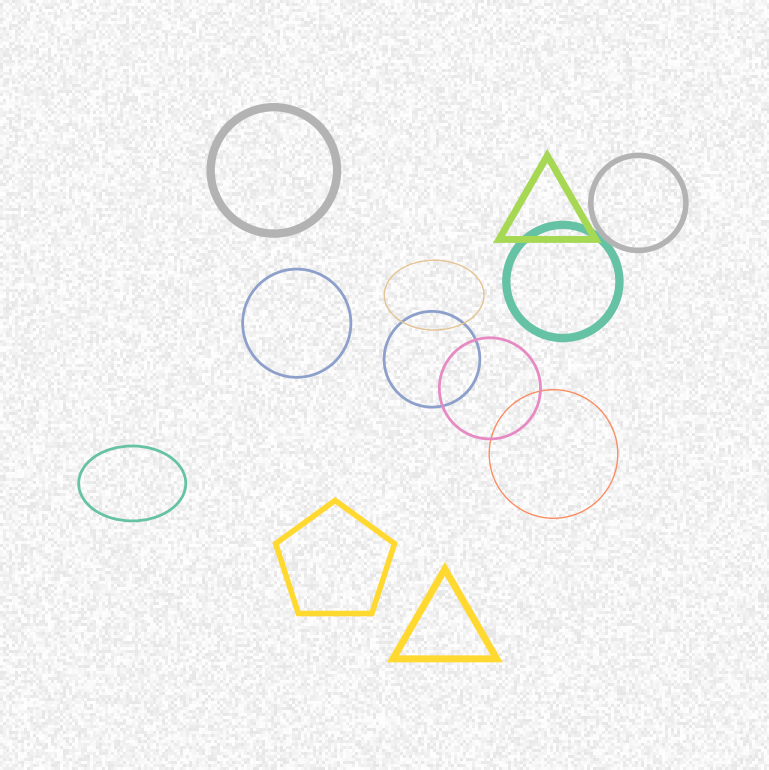[{"shape": "oval", "thickness": 1, "radius": 0.35, "center": [0.172, 0.372]}, {"shape": "circle", "thickness": 3, "radius": 0.37, "center": [0.731, 0.634]}, {"shape": "circle", "thickness": 0.5, "radius": 0.42, "center": [0.719, 0.41]}, {"shape": "circle", "thickness": 1, "radius": 0.35, "center": [0.385, 0.58]}, {"shape": "circle", "thickness": 1, "radius": 0.31, "center": [0.561, 0.533]}, {"shape": "circle", "thickness": 1, "radius": 0.33, "center": [0.636, 0.496]}, {"shape": "triangle", "thickness": 2.5, "radius": 0.36, "center": [0.711, 0.725]}, {"shape": "triangle", "thickness": 2.5, "radius": 0.39, "center": [0.578, 0.183]}, {"shape": "pentagon", "thickness": 2, "radius": 0.41, "center": [0.435, 0.269]}, {"shape": "oval", "thickness": 0.5, "radius": 0.32, "center": [0.564, 0.617]}, {"shape": "circle", "thickness": 3, "radius": 0.41, "center": [0.356, 0.779]}, {"shape": "circle", "thickness": 2, "radius": 0.31, "center": [0.829, 0.736]}]